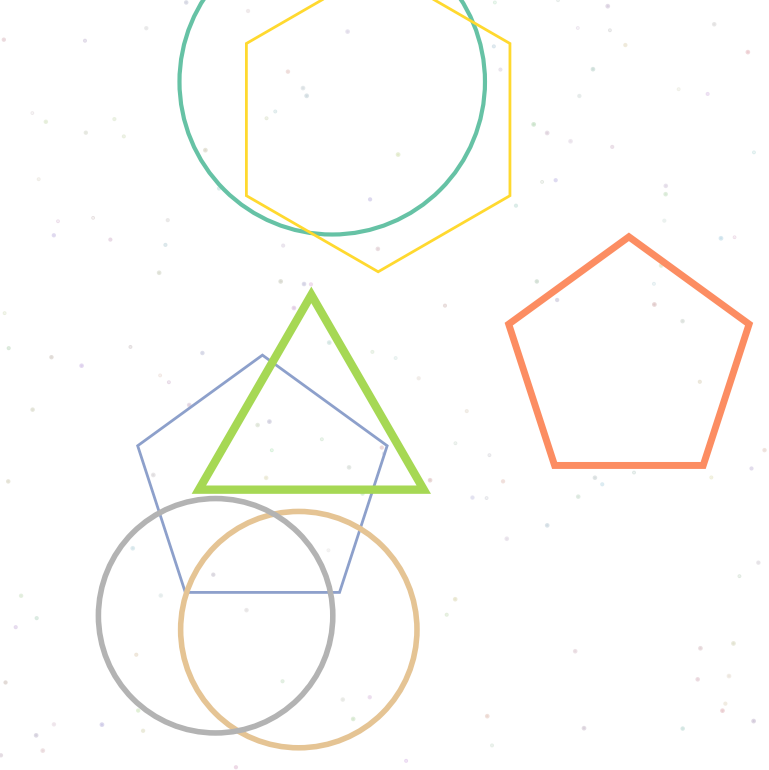[{"shape": "circle", "thickness": 1.5, "radius": 0.99, "center": [0.431, 0.894]}, {"shape": "pentagon", "thickness": 2.5, "radius": 0.82, "center": [0.817, 0.528]}, {"shape": "pentagon", "thickness": 1, "radius": 0.85, "center": [0.341, 0.368]}, {"shape": "triangle", "thickness": 3, "radius": 0.84, "center": [0.404, 0.448]}, {"shape": "hexagon", "thickness": 1, "radius": 0.99, "center": [0.491, 0.845]}, {"shape": "circle", "thickness": 2, "radius": 0.77, "center": [0.388, 0.182]}, {"shape": "circle", "thickness": 2, "radius": 0.76, "center": [0.28, 0.2]}]